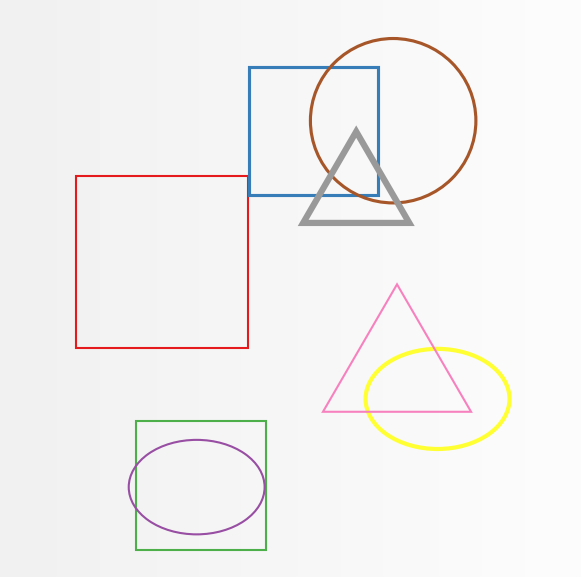[{"shape": "square", "thickness": 1, "radius": 0.74, "center": [0.279, 0.545]}, {"shape": "square", "thickness": 1.5, "radius": 0.55, "center": [0.54, 0.772]}, {"shape": "square", "thickness": 1, "radius": 0.56, "center": [0.346, 0.158]}, {"shape": "oval", "thickness": 1, "radius": 0.58, "center": [0.338, 0.156]}, {"shape": "oval", "thickness": 2, "radius": 0.62, "center": [0.753, 0.308]}, {"shape": "circle", "thickness": 1.5, "radius": 0.71, "center": [0.676, 0.79]}, {"shape": "triangle", "thickness": 1, "radius": 0.74, "center": [0.683, 0.36]}, {"shape": "triangle", "thickness": 3, "radius": 0.53, "center": [0.613, 0.666]}]